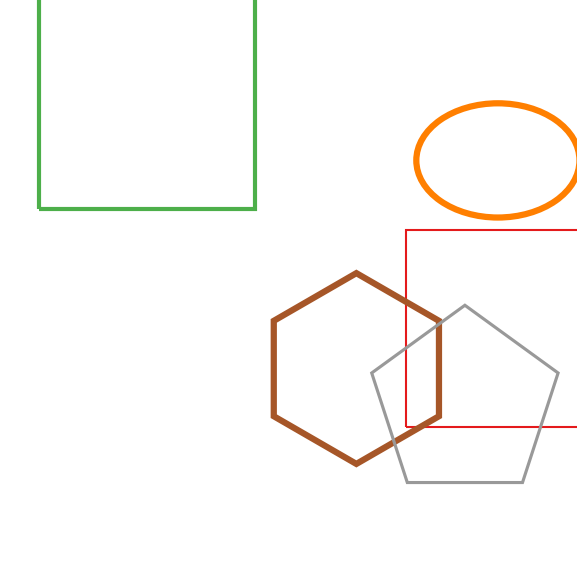[{"shape": "square", "thickness": 1, "radius": 0.85, "center": [0.875, 0.43]}, {"shape": "square", "thickness": 2, "radius": 0.93, "center": [0.255, 0.825]}, {"shape": "oval", "thickness": 3, "radius": 0.71, "center": [0.862, 0.721]}, {"shape": "hexagon", "thickness": 3, "radius": 0.83, "center": [0.617, 0.361]}, {"shape": "pentagon", "thickness": 1.5, "radius": 0.85, "center": [0.805, 0.301]}]